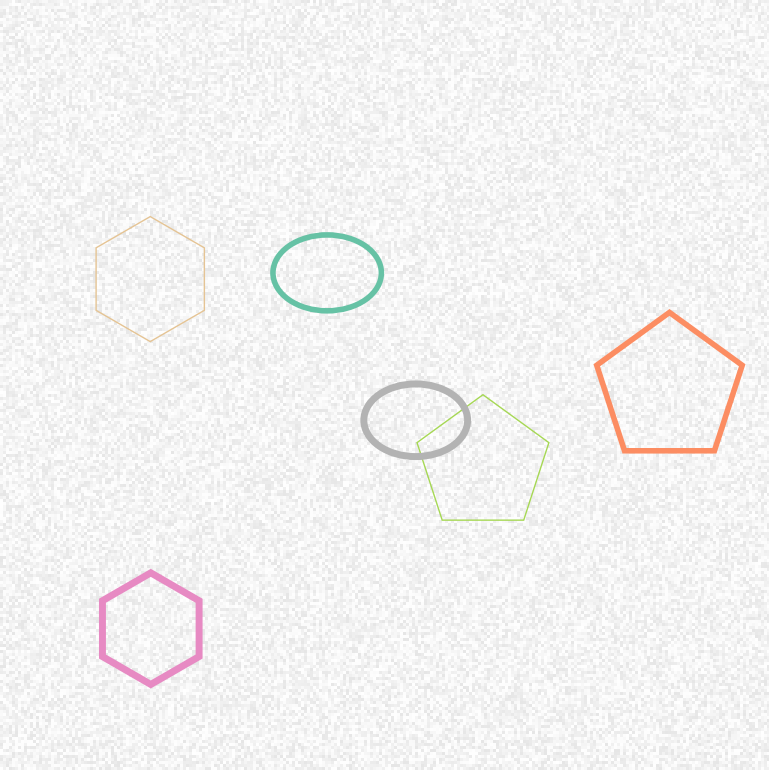[{"shape": "oval", "thickness": 2, "radius": 0.35, "center": [0.425, 0.646]}, {"shape": "pentagon", "thickness": 2, "radius": 0.5, "center": [0.869, 0.495]}, {"shape": "hexagon", "thickness": 2.5, "radius": 0.36, "center": [0.196, 0.184]}, {"shape": "pentagon", "thickness": 0.5, "radius": 0.45, "center": [0.627, 0.397]}, {"shape": "hexagon", "thickness": 0.5, "radius": 0.41, "center": [0.195, 0.638]}, {"shape": "oval", "thickness": 2.5, "radius": 0.34, "center": [0.54, 0.454]}]